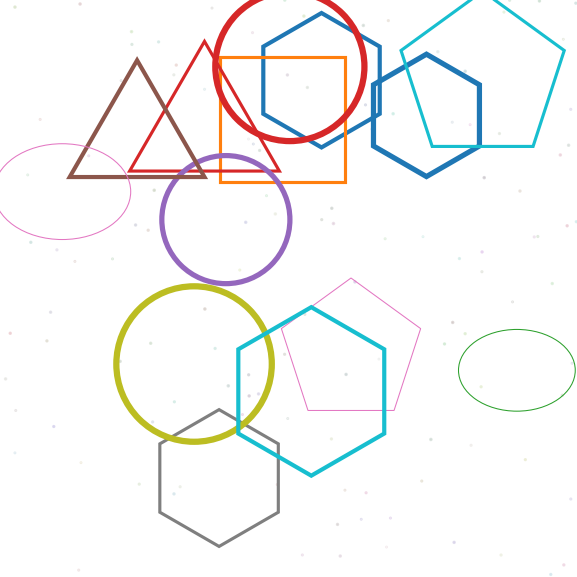[{"shape": "hexagon", "thickness": 2, "radius": 0.58, "center": [0.557, 0.86]}, {"shape": "hexagon", "thickness": 2.5, "radius": 0.53, "center": [0.738, 0.799]}, {"shape": "square", "thickness": 1.5, "radius": 0.54, "center": [0.489, 0.792]}, {"shape": "oval", "thickness": 0.5, "radius": 0.51, "center": [0.895, 0.358]}, {"shape": "circle", "thickness": 3, "radius": 0.65, "center": [0.502, 0.884]}, {"shape": "triangle", "thickness": 1.5, "radius": 0.75, "center": [0.354, 0.778]}, {"shape": "circle", "thickness": 2.5, "radius": 0.55, "center": [0.391, 0.619]}, {"shape": "triangle", "thickness": 2, "radius": 0.67, "center": [0.237, 0.76]}, {"shape": "pentagon", "thickness": 0.5, "radius": 0.63, "center": [0.608, 0.391]}, {"shape": "oval", "thickness": 0.5, "radius": 0.59, "center": [0.108, 0.667]}, {"shape": "hexagon", "thickness": 1.5, "radius": 0.59, "center": [0.379, 0.171]}, {"shape": "circle", "thickness": 3, "radius": 0.67, "center": [0.336, 0.369]}, {"shape": "hexagon", "thickness": 2, "radius": 0.73, "center": [0.539, 0.321]}, {"shape": "pentagon", "thickness": 1.5, "radius": 0.74, "center": [0.836, 0.866]}]